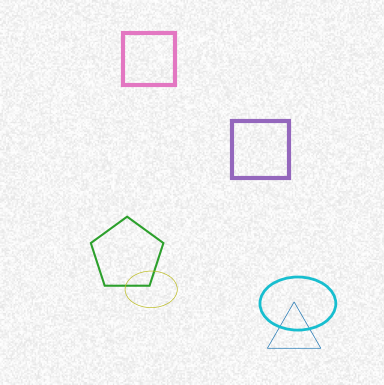[{"shape": "triangle", "thickness": 0.5, "radius": 0.4, "center": [0.764, 0.135]}, {"shape": "pentagon", "thickness": 1.5, "radius": 0.5, "center": [0.33, 0.338]}, {"shape": "square", "thickness": 3, "radius": 0.37, "center": [0.676, 0.612]}, {"shape": "square", "thickness": 3, "radius": 0.34, "center": [0.387, 0.847]}, {"shape": "oval", "thickness": 0.5, "radius": 0.34, "center": [0.393, 0.248]}, {"shape": "oval", "thickness": 2, "radius": 0.49, "center": [0.774, 0.212]}]